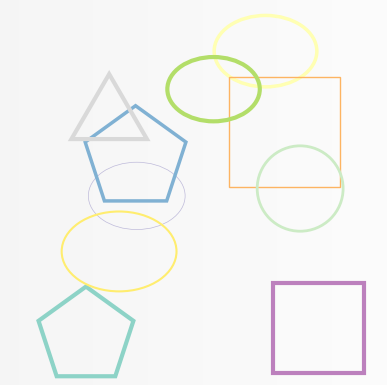[{"shape": "pentagon", "thickness": 3, "radius": 0.64, "center": [0.222, 0.127]}, {"shape": "oval", "thickness": 2.5, "radius": 0.66, "center": [0.685, 0.867]}, {"shape": "oval", "thickness": 0.5, "radius": 0.62, "center": [0.353, 0.491]}, {"shape": "pentagon", "thickness": 2.5, "radius": 0.68, "center": [0.35, 0.589]}, {"shape": "square", "thickness": 1, "radius": 0.72, "center": [0.735, 0.656]}, {"shape": "oval", "thickness": 3, "radius": 0.6, "center": [0.551, 0.768]}, {"shape": "triangle", "thickness": 3, "radius": 0.56, "center": [0.282, 0.695]}, {"shape": "square", "thickness": 3, "radius": 0.59, "center": [0.822, 0.148]}, {"shape": "circle", "thickness": 2, "radius": 0.55, "center": [0.775, 0.51]}, {"shape": "oval", "thickness": 1.5, "radius": 0.74, "center": [0.307, 0.347]}]